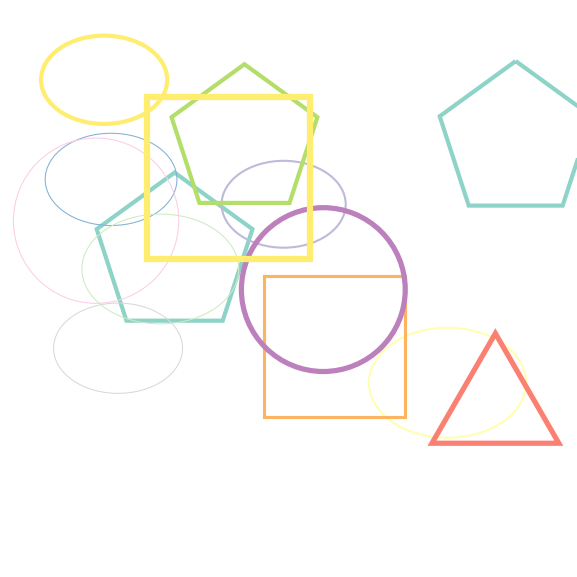[{"shape": "pentagon", "thickness": 2, "radius": 0.71, "center": [0.302, 0.559]}, {"shape": "pentagon", "thickness": 2, "radius": 0.69, "center": [0.893, 0.755]}, {"shape": "oval", "thickness": 1, "radius": 0.68, "center": [0.775, 0.336]}, {"shape": "oval", "thickness": 1, "radius": 0.54, "center": [0.491, 0.645]}, {"shape": "triangle", "thickness": 2.5, "radius": 0.63, "center": [0.858, 0.295]}, {"shape": "oval", "thickness": 0.5, "radius": 0.57, "center": [0.192, 0.689]}, {"shape": "square", "thickness": 1.5, "radius": 0.61, "center": [0.579, 0.399]}, {"shape": "pentagon", "thickness": 2, "radius": 0.66, "center": [0.423, 0.755]}, {"shape": "circle", "thickness": 0.5, "radius": 0.72, "center": [0.166, 0.617]}, {"shape": "oval", "thickness": 0.5, "radius": 0.56, "center": [0.204, 0.396]}, {"shape": "circle", "thickness": 2.5, "radius": 0.71, "center": [0.56, 0.498]}, {"shape": "oval", "thickness": 0.5, "radius": 0.68, "center": [0.278, 0.533]}, {"shape": "oval", "thickness": 2, "radius": 0.55, "center": [0.18, 0.861]}, {"shape": "square", "thickness": 3, "radius": 0.7, "center": [0.396, 0.691]}]